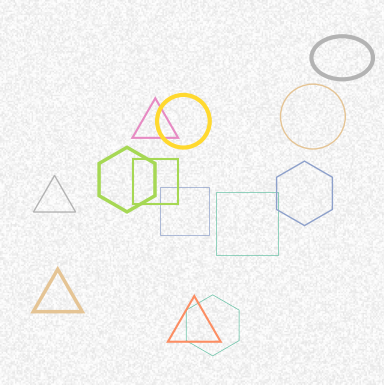[{"shape": "square", "thickness": 0.5, "radius": 0.41, "center": [0.642, 0.42]}, {"shape": "hexagon", "thickness": 0.5, "radius": 0.4, "center": [0.552, 0.155]}, {"shape": "triangle", "thickness": 1.5, "radius": 0.4, "center": [0.505, 0.152]}, {"shape": "hexagon", "thickness": 1, "radius": 0.42, "center": [0.791, 0.498]}, {"shape": "square", "thickness": 0.5, "radius": 0.31, "center": [0.479, 0.451]}, {"shape": "triangle", "thickness": 1.5, "radius": 0.34, "center": [0.403, 0.676]}, {"shape": "square", "thickness": 1.5, "radius": 0.29, "center": [0.404, 0.529]}, {"shape": "hexagon", "thickness": 2.5, "radius": 0.42, "center": [0.33, 0.534]}, {"shape": "circle", "thickness": 3, "radius": 0.34, "center": [0.476, 0.685]}, {"shape": "circle", "thickness": 1, "radius": 0.42, "center": [0.813, 0.697]}, {"shape": "triangle", "thickness": 2.5, "radius": 0.37, "center": [0.15, 0.227]}, {"shape": "oval", "thickness": 3, "radius": 0.4, "center": [0.889, 0.85]}, {"shape": "triangle", "thickness": 1, "radius": 0.32, "center": [0.142, 0.481]}]